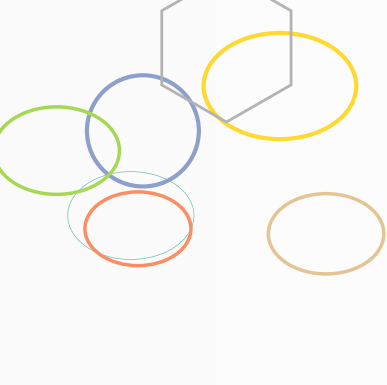[{"shape": "oval", "thickness": 0.5, "radius": 0.81, "center": [0.338, 0.44]}, {"shape": "oval", "thickness": 2.5, "radius": 0.68, "center": [0.356, 0.406]}, {"shape": "circle", "thickness": 3, "radius": 0.72, "center": [0.369, 0.66]}, {"shape": "oval", "thickness": 2.5, "radius": 0.81, "center": [0.146, 0.609]}, {"shape": "oval", "thickness": 3, "radius": 0.98, "center": [0.722, 0.776]}, {"shape": "oval", "thickness": 2.5, "radius": 0.74, "center": [0.842, 0.393]}, {"shape": "hexagon", "thickness": 2, "radius": 0.96, "center": [0.584, 0.876]}]